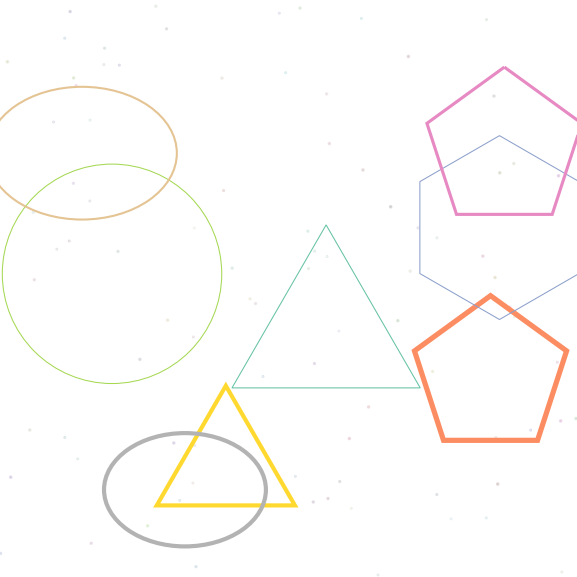[{"shape": "triangle", "thickness": 0.5, "radius": 0.94, "center": [0.565, 0.422]}, {"shape": "pentagon", "thickness": 2.5, "radius": 0.69, "center": [0.849, 0.349]}, {"shape": "hexagon", "thickness": 0.5, "radius": 0.8, "center": [0.865, 0.605]}, {"shape": "pentagon", "thickness": 1.5, "radius": 0.7, "center": [0.873, 0.742]}, {"shape": "circle", "thickness": 0.5, "radius": 0.95, "center": [0.194, 0.525]}, {"shape": "triangle", "thickness": 2, "radius": 0.69, "center": [0.391, 0.193]}, {"shape": "oval", "thickness": 1, "radius": 0.82, "center": [0.142, 0.734]}, {"shape": "oval", "thickness": 2, "radius": 0.7, "center": [0.32, 0.151]}]